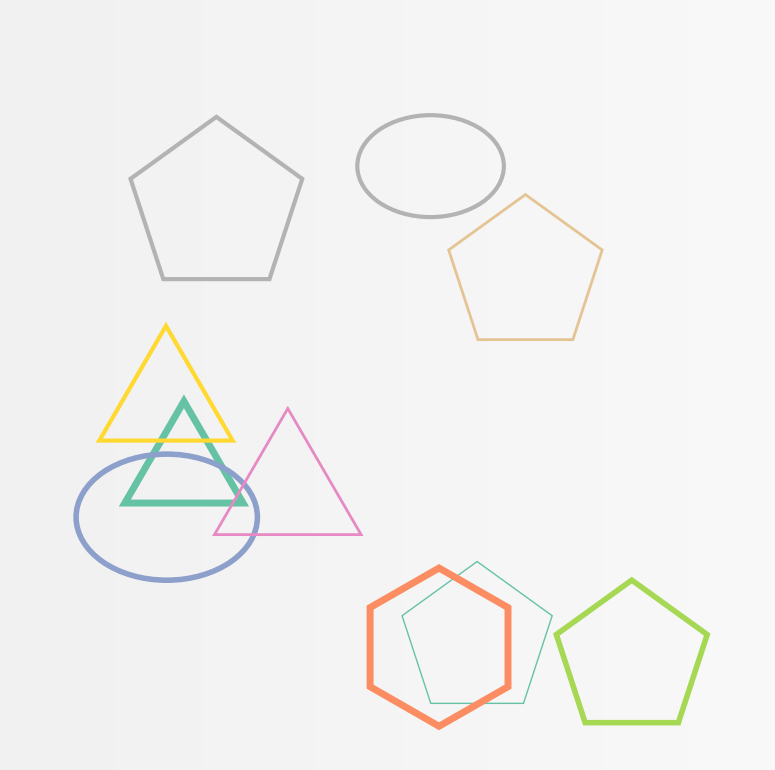[{"shape": "pentagon", "thickness": 0.5, "radius": 0.51, "center": [0.616, 0.169]}, {"shape": "triangle", "thickness": 2.5, "radius": 0.44, "center": [0.237, 0.391]}, {"shape": "hexagon", "thickness": 2.5, "radius": 0.51, "center": [0.567, 0.16]}, {"shape": "oval", "thickness": 2, "radius": 0.58, "center": [0.215, 0.328]}, {"shape": "triangle", "thickness": 1, "radius": 0.55, "center": [0.371, 0.36]}, {"shape": "pentagon", "thickness": 2, "radius": 0.51, "center": [0.815, 0.144]}, {"shape": "triangle", "thickness": 1.5, "radius": 0.5, "center": [0.214, 0.477]}, {"shape": "pentagon", "thickness": 1, "radius": 0.52, "center": [0.678, 0.643]}, {"shape": "pentagon", "thickness": 1.5, "radius": 0.58, "center": [0.279, 0.732]}, {"shape": "oval", "thickness": 1.5, "radius": 0.47, "center": [0.556, 0.784]}]